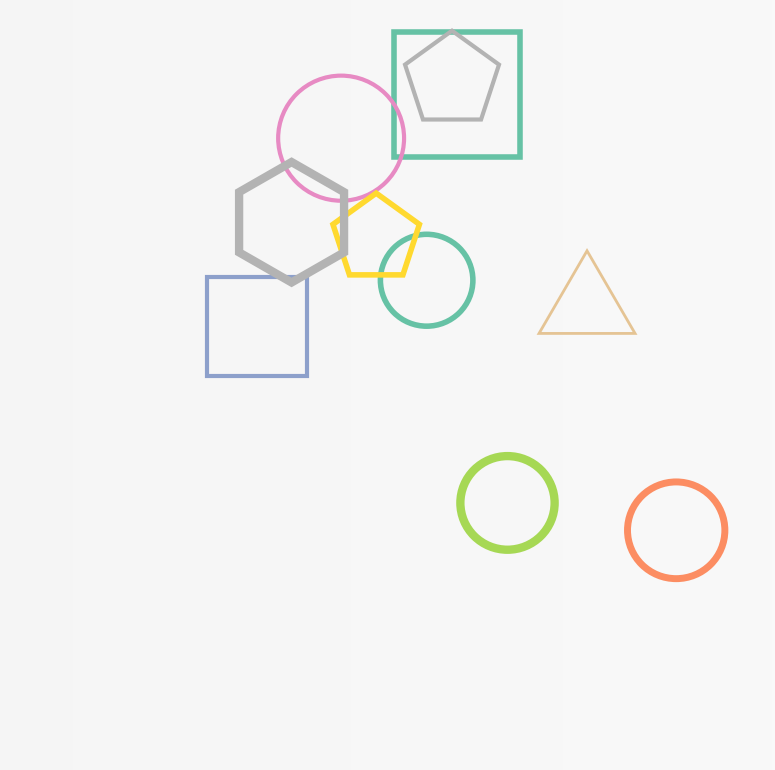[{"shape": "circle", "thickness": 2, "radius": 0.3, "center": [0.551, 0.636]}, {"shape": "square", "thickness": 2, "radius": 0.41, "center": [0.59, 0.877]}, {"shape": "circle", "thickness": 2.5, "radius": 0.31, "center": [0.872, 0.311]}, {"shape": "square", "thickness": 1.5, "radius": 0.32, "center": [0.332, 0.576]}, {"shape": "circle", "thickness": 1.5, "radius": 0.41, "center": [0.44, 0.821]}, {"shape": "circle", "thickness": 3, "radius": 0.3, "center": [0.655, 0.347]}, {"shape": "pentagon", "thickness": 2, "radius": 0.29, "center": [0.485, 0.69]}, {"shape": "triangle", "thickness": 1, "radius": 0.36, "center": [0.757, 0.603]}, {"shape": "pentagon", "thickness": 1.5, "radius": 0.32, "center": [0.583, 0.896]}, {"shape": "hexagon", "thickness": 3, "radius": 0.39, "center": [0.376, 0.711]}]